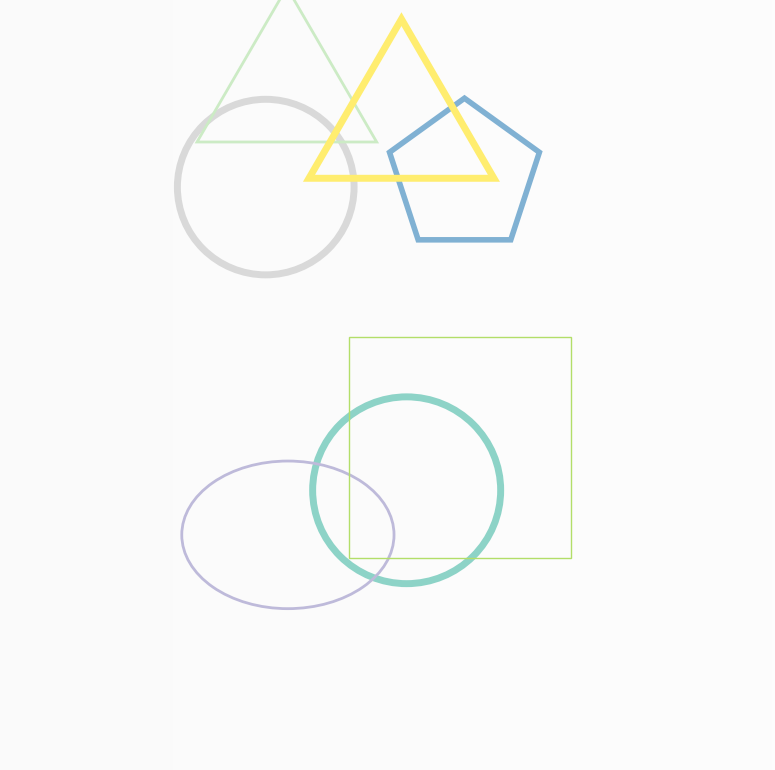[{"shape": "circle", "thickness": 2.5, "radius": 0.61, "center": [0.525, 0.363]}, {"shape": "oval", "thickness": 1, "radius": 0.68, "center": [0.371, 0.305]}, {"shape": "pentagon", "thickness": 2, "radius": 0.51, "center": [0.599, 0.771]}, {"shape": "square", "thickness": 0.5, "radius": 0.72, "center": [0.594, 0.419]}, {"shape": "circle", "thickness": 2.5, "radius": 0.57, "center": [0.343, 0.757]}, {"shape": "triangle", "thickness": 1, "radius": 0.67, "center": [0.37, 0.883]}, {"shape": "triangle", "thickness": 2.5, "radius": 0.69, "center": [0.518, 0.837]}]